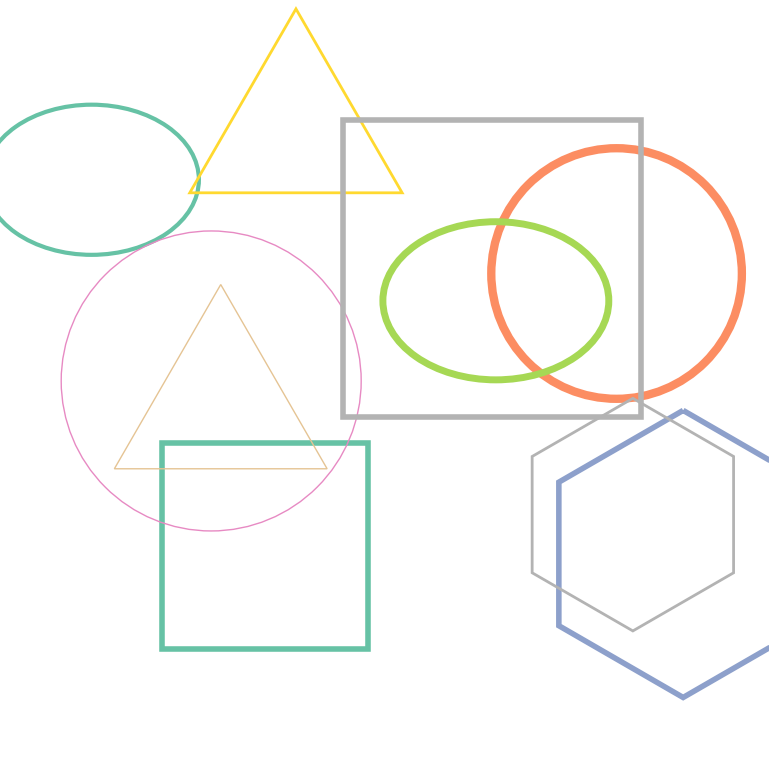[{"shape": "square", "thickness": 2, "radius": 0.67, "center": [0.345, 0.291]}, {"shape": "oval", "thickness": 1.5, "radius": 0.7, "center": [0.119, 0.767]}, {"shape": "circle", "thickness": 3, "radius": 0.81, "center": [0.801, 0.645]}, {"shape": "hexagon", "thickness": 2, "radius": 0.93, "center": [0.887, 0.281]}, {"shape": "circle", "thickness": 0.5, "radius": 0.97, "center": [0.274, 0.505]}, {"shape": "oval", "thickness": 2.5, "radius": 0.73, "center": [0.644, 0.609]}, {"shape": "triangle", "thickness": 1, "radius": 0.8, "center": [0.384, 0.829]}, {"shape": "triangle", "thickness": 0.5, "radius": 0.8, "center": [0.287, 0.471]}, {"shape": "square", "thickness": 2, "radius": 0.97, "center": [0.639, 0.651]}, {"shape": "hexagon", "thickness": 1, "radius": 0.76, "center": [0.822, 0.332]}]